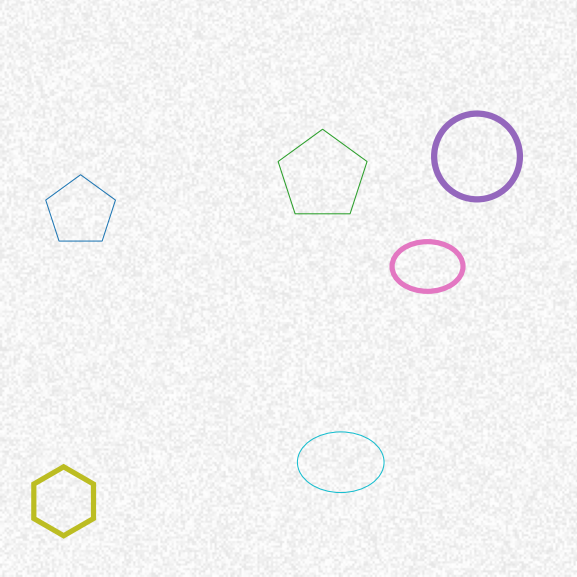[{"shape": "pentagon", "thickness": 0.5, "radius": 0.32, "center": [0.14, 0.633]}, {"shape": "pentagon", "thickness": 0.5, "radius": 0.4, "center": [0.559, 0.694]}, {"shape": "circle", "thickness": 3, "radius": 0.37, "center": [0.826, 0.728]}, {"shape": "oval", "thickness": 2.5, "radius": 0.31, "center": [0.74, 0.538]}, {"shape": "hexagon", "thickness": 2.5, "radius": 0.3, "center": [0.11, 0.131]}, {"shape": "oval", "thickness": 0.5, "radius": 0.38, "center": [0.59, 0.199]}]